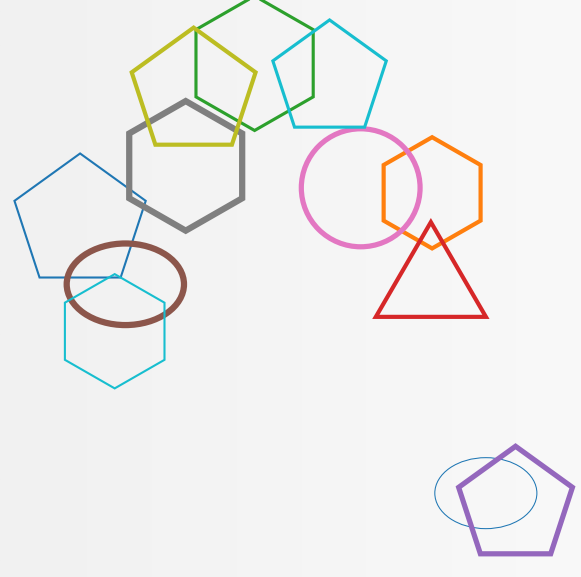[{"shape": "pentagon", "thickness": 1, "radius": 0.59, "center": [0.138, 0.615]}, {"shape": "oval", "thickness": 0.5, "radius": 0.44, "center": [0.836, 0.145]}, {"shape": "hexagon", "thickness": 2, "radius": 0.48, "center": [0.743, 0.665]}, {"shape": "hexagon", "thickness": 1.5, "radius": 0.58, "center": [0.438, 0.89]}, {"shape": "triangle", "thickness": 2, "radius": 0.55, "center": [0.741, 0.505]}, {"shape": "pentagon", "thickness": 2.5, "radius": 0.51, "center": [0.887, 0.123]}, {"shape": "oval", "thickness": 3, "radius": 0.5, "center": [0.216, 0.507]}, {"shape": "circle", "thickness": 2.5, "radius": 0.51, "center": [0.621, 0.674]}, {"shape": "hexagon", "thickness": 3, "radius": 0.56, "center": [0.32, 0.712]}, {"shape": "pentagon", "thickness": 2, "radius": 0.56, "center": [0.333, 0.839]}, {"shape": "pentagon", "thickness": 1.5, "radius": 0.51, "center": [0.567, 0.862]}, {"shape": "hexagon", "thickness": 1, "radius": 0.49, "center": [0.197, 0.426]}]